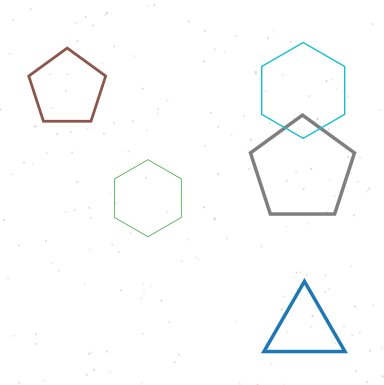[{"shape": "triangle", "thickness": 2.5, "radius": 0.61, "center": [0.791, 0.148]}, {"shape": "hexagon", "thickness": 0.5, "radius": 0.5, "center": [0.384, 0.485]}, {"shape": "pentagon", "thickness": 2, "radius": 0.53, "center": [0.175, 0.77]}, {"shape": "pentagon", "thickness": 2.5, "radius": 0.71, "center": [0.786, 0.559]}, {"shape": "hexagon", "thickness": 1, "radius": 0.62, "center": [0.787, 0.765]}]